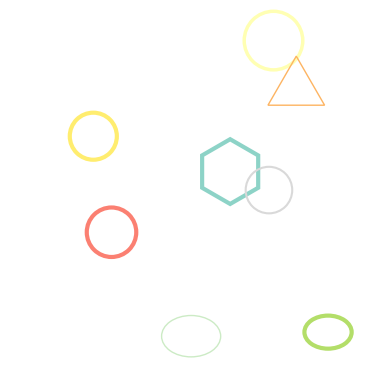[{"shape": "hexagon", "thickness": 3, "radius": 0.42, "center": [0.598, 0.554]}, {"shape": "circle", "thickness": 2.5, "radius": 0.38, "center": [0.71, 0.895]}, {"shape": "circle", "thickness": 3, "radius": 0.32, "center": [0.29, 0.397]}, {"shape": "triangle", "thickness": 1, "radius": 0.42, "center": [0.77, 0.769]}, {"shape": "oval", "thickness": 3, "radius": 0.31, "center": [0.852, 0.137]}, {"shape": "circle", "thickness": 1.5, "radius": 0.3, "center": [0.699, 0.506]}, {"shape": "oval", "thickness": 1, "radius": 0.38, "center": [0.496, 0.127]}, {"shape": "circle", "thickness": 3, "radius": 0.31, "center": [0.242, 0.646]}]